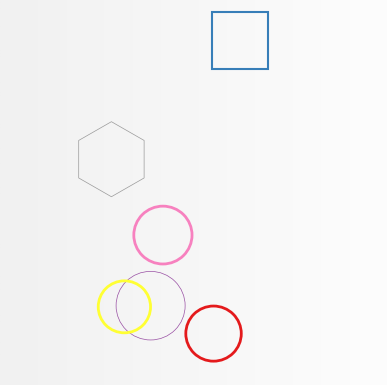[{"shape": "circle", "thickness": 2, "radius": 0.36, "center": [0.551, 0.134]}, {"shape": "square", "thickness": 1.5, "radius": 0.37, "center": [0.619, 0.894]}, {"shape": "circle", "thickness": 0.5, "radius": 0.45, "center": [0.389, 0.206]}, {"shape": "circle", "thickness": 2, "radius": 0.34, "center": [0.321, 0.203]}, {"shape": "circle", "thickness": 2, "radius": 0.38, "center": [0.42, 0.389]}, {"shape": "hexagon", "thickness": 0.5, "radius": 0.49, "center": [0.288, 0.586]}]